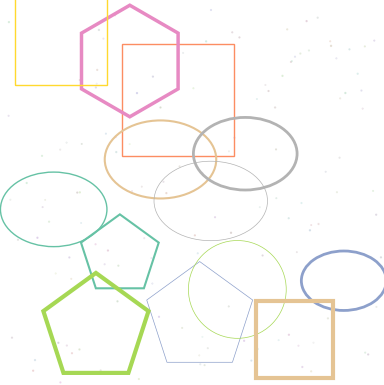[{"shape": "oval", "thickness": 1, "radius": 0.69, "center": [0.139, 0.456]}, {"shape": "pentagon", "thickness": 1.5, "radius": 0.53, "center": [0.311, 0.337]}, {"shape": "square", "thickness": 1, "radius": 0.73, "center": [0.462, 0.74]}, {"shape": "pentagon", "thickness": 0.5, "radius": 0.72, "center": [0.519, 0.176]}, {"shape": "oval", "thickness": 2, "radius": 0.55, "center": [0.893, 0.271]}, {"shape": "hexagon", "thickness": 2.5, "radius": 0.72, "center": [0.337, 0.842]}, {"shape": "pentagon", "thickness": 3, "radius": 0.72, "center": [0.249, 0.148]}, {"shape": "circle", "thickness": 0.5, "radius": 0.64, "center": [0.616, 0.248]}, {"shape": "square", "thickness": 1, "radius": 0.6, "center": [0.158, 0.899]}, {"shape": "square", "thickness": 3, "radius": 0.5, "center": [0.765, 0.118]}, {"shape": "oval", "thickness": 1.5, "radius": 0.72, "center": [0.417, 0.586]}, {"shape": "oval", "thickness": 2, "radius": 0.67, "center": [0.637, 0.601]}, {"shape": "oval", "thickness": 0.5, "radius": 0.74, "center": [0.547, 0.478]}]